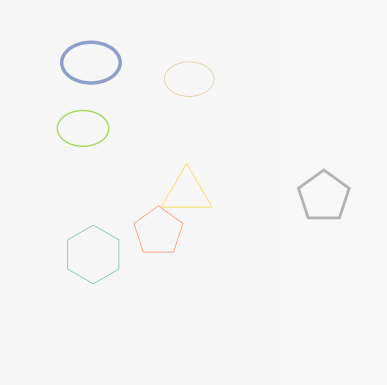[{"shape": "hexagon", "thickness": 0.5, "radius": 0.38, "center": [0.241, 0.339]}, {"shape": "pentagon", "thickness": 0.5, "radius": 0.33, "center": [0.409, 0.399]}, {"shape": "oval", "thickness": 2.5, "radius": 0.38, "center": [0.235, 0.837]}, {"shape": "oval", "thickness": 1, "radius": 0.33, "center": [0.214, 0.666]}, {"shape": "triangle", "thickness": 0.5, "radius": 0.38, "center": [0.482, 0.5]}, {"shape": "oval", "thickness": 0.5, "radius": 0.32, "center": [0.488, 0.795]}, {"shape": "pentagon", "thickness": 2, "radius": 0.34, "center": [0.836, 0.49]}]